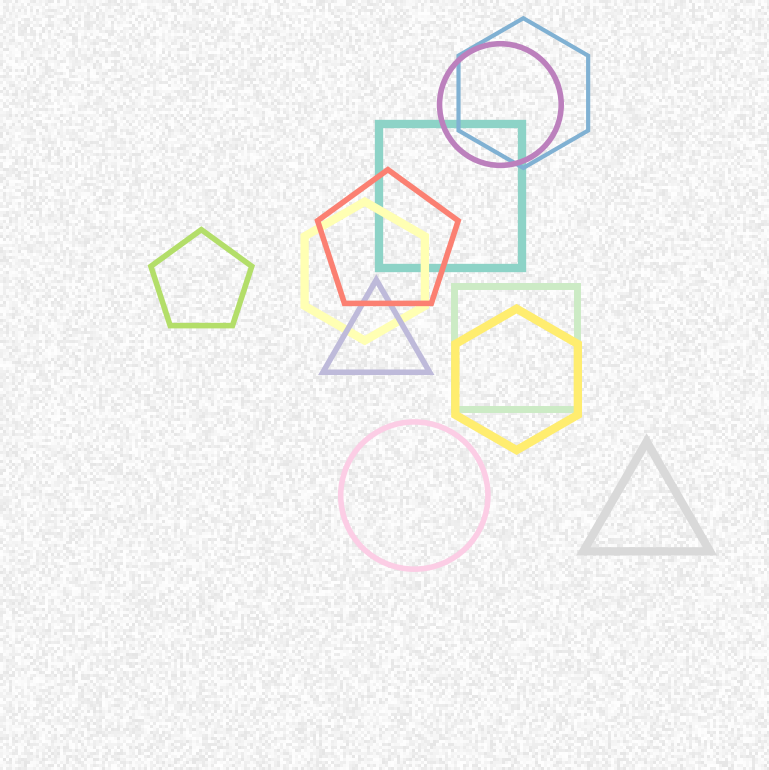[{"shape": "square", "thickness": 3, "radius": 0.47, "center": [0.585, 0.746]}, {"shape": "hexagon", "thickness": 3, "radius": 0.45, "center": [0.474, 0.648]}, {"shape": "triangle", "thickness": 2, "radius": 0.4, "center": [0.489, 0.557]}, {"shape": "pentagon", "thickness": 2, "radius": 0.48, "center": [0.504, 0.684]}, {"shape": "hexagon", "thickness": 1.5, "radius": 0.49, "center": [0.68, 0.879]}, {"shape": "pentagon", "thickness": 2, "radius": 0.34, "center": [0.261, 0.633]}, {"shape": "circle", "thickness": 2, "radius": 0.48, "center": [0.538, 0.356]}, {"shape": "triangle", "thickness": 3, "radius": 0.47, "center": [0.84, 0.331]}, {"shape": "circle", "thickness": 2, "radius": 0.39, "center": [0.65, 0.864]}, {"shape": "square", "thickness": 2.5, "radius": 0.4, "center": [0.669, 0.548]}, {"shape": "hexagon", "thickness": 3, "radius": 0.46, "center": [0.671, 0.507]}]